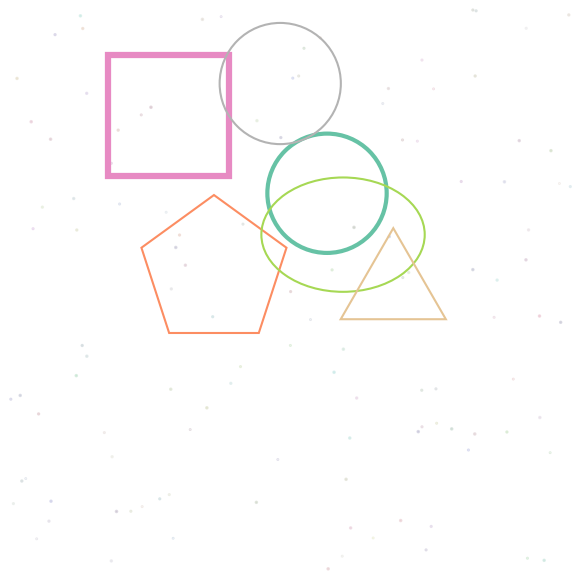[{"shape": "circle", "thickness": 2, "radius": 0.52, "center": [0.566, 0.664]}, {"shape": "pentagon", "thickness": 1, "radius": 0.66, "center": [0.37, 0.529]}, {"shape": "square", "thickness": 3, "radius": 0.52, "center": [0.292, 0.799]}, {"shape": "oval", "thickness": 1, "radius": 0.71, "center": [0.594, 0.593]}, {"shape": "triangle", "thickness": 1, "radius": 0.53, "center": [0.681, 0.499]}, {"shape": "circle", "thickness": 1, "radius": 0.52, "center": [0.485, 0.854]}]